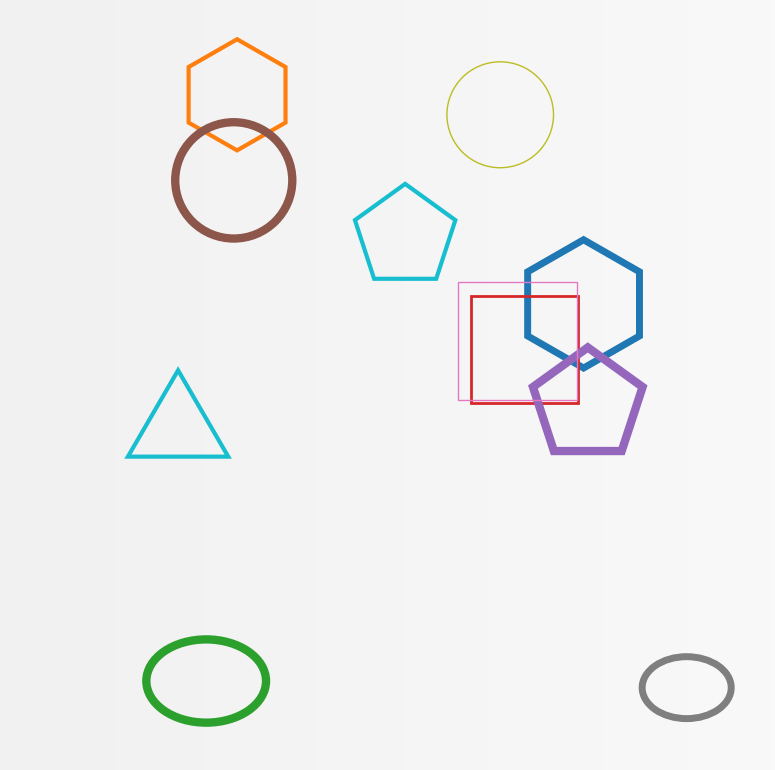[{"shape": "hexagon", "thickness": 2.5, "radius": 0.42, "center": [0.753, 0.605]}, {"shape": "hexagon", "thickness": 1.5, "radius": 0.36, "center": [0.306, 0.877]}, {"shape": "oval", "thickness": 3, "radius": 0.39, "center": [0.266, 0.116]}, {"shape": "square", "thickness": 1, "radius": 0.35, "center": [0.677, 0.546]}, {"shape": "pentagon", "thickness": 3, "radius": 0.37, "center": [0.758, 0.474]}, {"shape": "circle", "thickness": 3, "radius": 0.38, "center": [0.302, 0.766]}, {"shape": "square", "thickness": 0.5, "radius": 0.38, "center": [0.668, 0.557]}, {"shape": "oval", "thickness": 2.5, "radius": 0.29, "center": [0.886, 0.107]}, {"shape": "circle", "thickness": 0.5, "radius": 0.34, "center": [0.645, 0.851]}, {"shape": "triangle", "thickness": 1.5, "radius": 0.37, "center": [0.23, 0.444]}, {"shape": "pentagon", "thickness": 1.5, "radius": 0.34, "center": [0.523, 0.693]}]